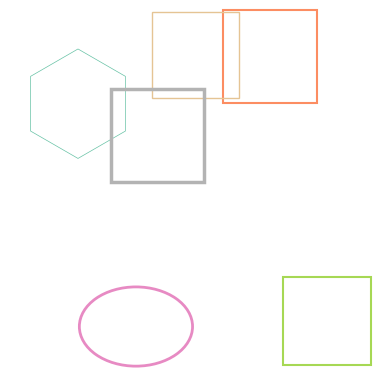[{"shape": "hexagon", "thickness": 0.5, "radius": 0.71, "center": [0.203, 0.731]}, {"shape": "square", "thickness": 1.5, "radius": 0.61, "center": [0.702, 0.853]}, {"shape": "oval", "thickness": 2, "radius": 0.74, "center": [0.353, 0.152]}, {"shape": "square", "thickness": 1.5, "radius": 0.57, "center": [0.849, 0.166]}, {"shape": "square", "thickness": 1, "radius": 0.56, "center": [0.508, 0.857]}, {"shape": "square", "thickness": 2.5, "radius": 0.61, "center": [0.409, 0.648]}]